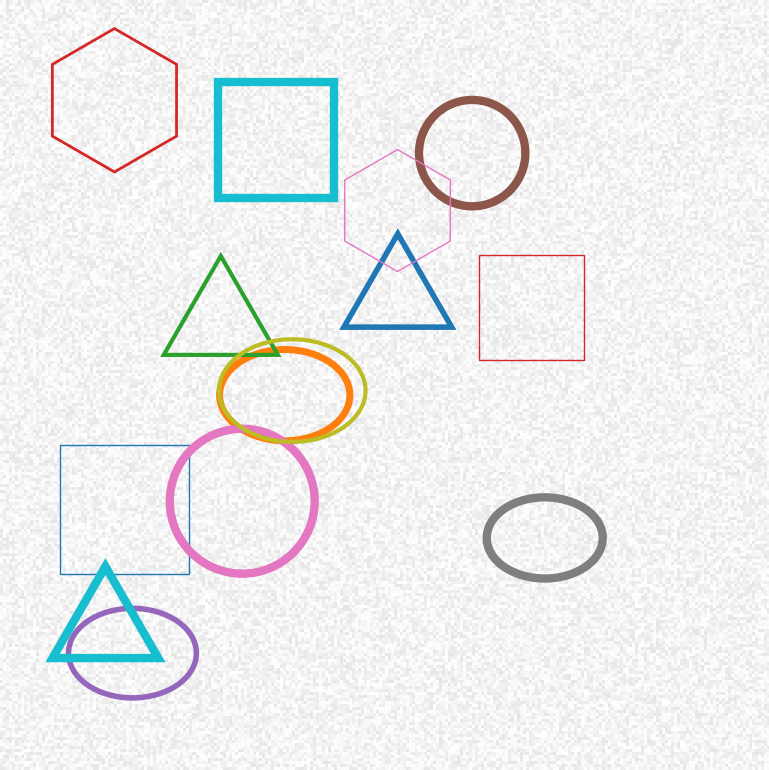[{"shape": "triangle", "thickness": 2, "radius": 0.4, "center": [0.517, 0.616]}, {"shape": "square", "thickness": 0.5, "radius": 0.42, "center": [0.162, 0.338]}, {"shape": "oval", "thickness": 2.5, "radius": 0.42, "center": [0.37, 0.487]}, {"shape": "triangle", "thickness": 1.5, "radius": 0.43, "center": [0.287, 0.582]}, {"shape": "hexagon", "thickness": 1, "radius": 0.47, "center": [0.149, 0.87]}, {"shape": "square", "thickness": 0.5, "radius": 0.34, "center": [0.69, 0.6]}, {"shape": "oval", "thickness": 2, "radius": 0.42, "center": [0.172, 0.152]}, {"shape": "circle", "thickness": 3, "radius": 0.35, "center": [0.613, 0.801]}, {"shape": "circle", "thickness": 3, "radius": 0.47, "center": [0.315, 0.349]}, {"shape": "hexagon", "thickness": 0.5, "radius": 0.4, "center": [0.516, 0.727]}, {"shape": "oval", "thickness": 3, "radius": 0.38, "center": [0.707, 0.301]}, {"shape": "oval", "thickness": 1.5, "radius": 0.48, "center": [0.38, 0.493]}, {"shape": "triangle", "thickness": 3, "radius": 0.4, "center": [0.137, 0.185]}, {"shape": "square", "thickness": 3, "radius": 0.38, "center": [0.358, 0.818]}]